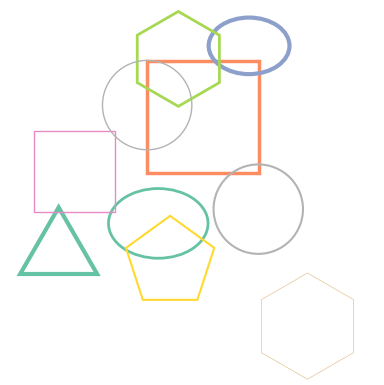[{"shape": "oval", "thickness": 2, "radius": 0.65, "center": [0.411, 0.42]}, {"shape": "triangle", "thickness": 3, "radius": 0.58, "center": [0.152, 0.346]}, {"shape": "square", "thickness": 2.5, "radius": 0.73, "center": [0.527, 0.696]}, {"shape": "oval", "thickness": 3, "radius": 0.52, "center": [0.647, 0.881]}, {"shape": "square", "thickness": 1, "radius": 0.52, "center": [0.193, 0.554]}, {"shape": "hexagon", "thickness": 2, "radius": 0.62, "center": [0.463, 0.847]}, {"shape": "pentagon", "thickness": 1.5, "radius": 0.6, "center": [0.442, 0.319]}, {"shape": "hexagon", "thickness": 0.5, "radius": 0.69, "center": [0.799, 0.153]}, {"shape": "circle", "thickness": 1.5, "radius": 0.58, "center": [0.671, 0.457]}, {"shape": "circle", "thickness": 1, "radius": 0.58, "center": [0.382, 0.727]}]